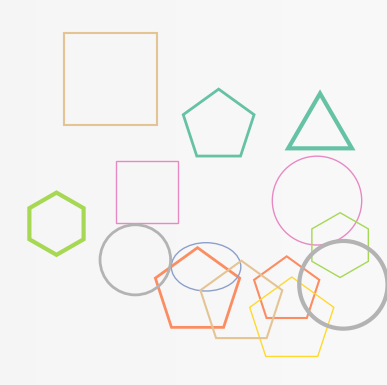[{"shape": "triangle", "thickness": 3, "radius": 0.47, "center": [0.826, 0.662]}, {"shape": "pentagon", "thickness": 2, "radius": 0.48, "center": [0.564, 0.672]}, {"shape": "pentagon", "thickness": 1.5, "radius": 0.44, "center": [0.74, 0.246]}, {"shape": "pentagon", "thickness": 2, "radius": 0.57, "center": [0.51, 0.242]}, {"shape": "oval", "thickness": 1, "radius": 0.45, "center": [0.532, 0.307]}, {"shape": "circle", "thickness": 1, "radius": 0.58, "center": [0.818, 0.479]}, {"shape": "square", "thickness": 1, "radius": 0.4, "center": [0.379, 0.5]}, {"shape": "hexagon", "thickness": 3, "radius": 0.4, "center": [0.146, 0.419]}, {"shape": "hexagon", "thickness": 1, "radius": 0.42, "center": [0.878, 0.363]}, {"shape": "pentagon", "thickness": 1, "radius": 0.57, "center": [0.753, 0.166]}, {"shape": "pentagon", "thickness": 1.5, "radius": 0.56, "center": [0.623, 0.212]}, {"shape": "square", "thickness": 1.5, "radius": 0.6, "center": [0.284, 0.796]}, {"shape": "circle", "thickness": 3, "radius": 0.57, "center": [0.886, 0.26]}, {"shape": "circle", "thickness": 2, "radius": 0.46, "center": [0.349, 0.325]}]